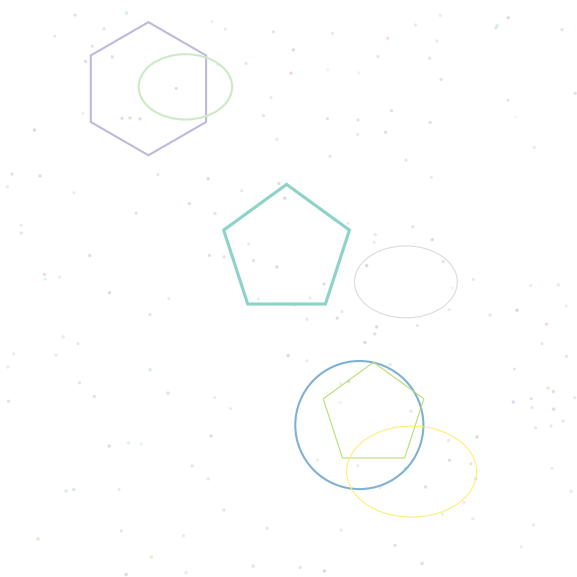[{"shape": "pentagon", "thickness": 1.5, "radius": 0.57, "center": [0.496, 0.565]}, {"shape": "hexagon", "thickness": 1, "radius": 0.58, "center": [0.257, 0.846]}, {"shape": "circle", "thickness": 1, "radius": 0.55, "center": [0.622, 0.263]}, {"shape": "pentagon", "thickness": 0.5, "radius": 0.46, "center": [0.647, 0.28]}, {"shape": "oval", "thickness": 0.5, "radius": 0.45, "center": [0.703, 0.511]}, {"shape": "oval", "thickness": 1, "radius": 0.4, "center": [0.321, 0.849]}, {"shape": "oval", "thickness": 0.5, "radius": 0.56, "center": [0.713, 0.183]}]